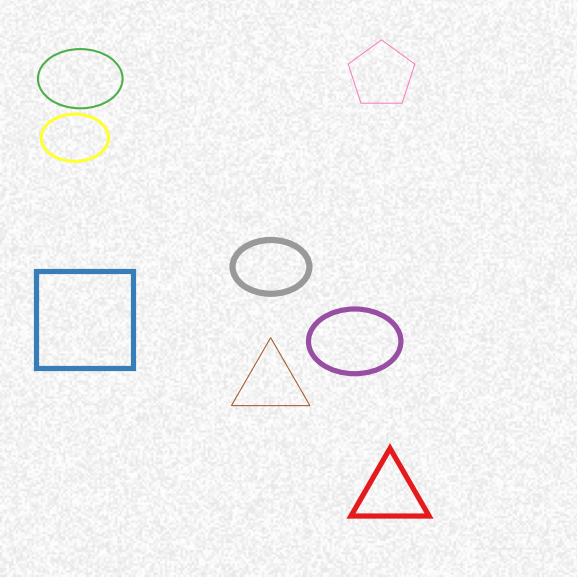[{"shape": "triangle", "thickness": 2.5, "radius": 0.39, "center": [0.675, 0.145]}, {"shape": "square", "thickness": 2.5, "radius": 0.42, "center": [0.146, 0.446]}, {"shape": "oval", "thickness": 1, "radius": 0.37, "center": [0.139, 0.863]}, {"shape": "oval", "thickness": 2.5, "radius": 0.4, "center": [0.614, 0.408]}, {"shape": "oval", "thickness": 1.5, "radius": 0.29, "center": [0.13, 0.761]}, {"shape": "triangle", "thickness": 0.5, "radius": 0.39, "center": [0.469, 0.336]}, {"shape": "pentagon", "thickness": 0.5, "radius": 0.3, "center": [0.661, 0.869]}, {"shape": "oval", "thickness": 3, "radius": 0.33, "center": [0.469, 0.537]}]